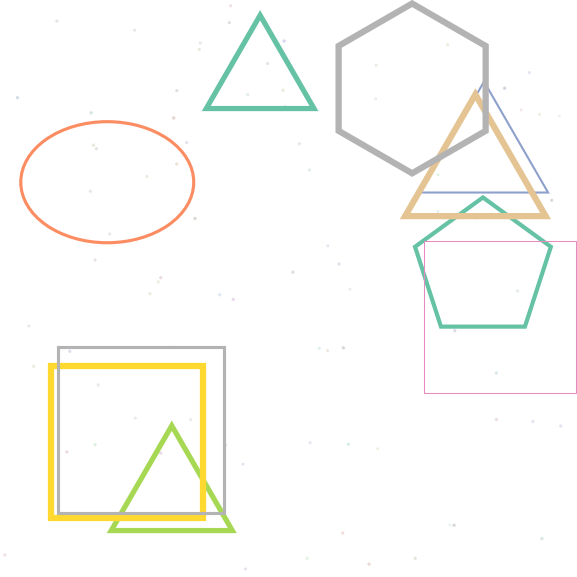[{"shape": "pentagon", "thickness": 2, "radius": 0.62, "center": [0.836, 0.534]}, {"shape": "triangle", "thickness": 2.5, "radius": 0.54, "center": [0.45, 0.865]}, {"shape": "oval", "thickness": 1.5, "radius": 0.75, "center": [0.186, 0.684]}, {"shape": "triangle", "thickness": 1, "radius": 0.64, "center": [0.838, 0.73]}, {"shape": "square", "thickness": 0.5, "radius": 0.66, "center": [0.866, 0.45]}, {"shape": "triangle", "thickness": 2.5, "radius": 0.61, "center": [0.297, 0.141]}, {"shape": "square", "thickness": 3, "radius": 0.66, "center": [0.22, 0.234]}, {"shape": "triangle", "thickness": 3, "radius": 0.7, "center": [0.823, 0.695]}, {"shape": "square", "thickness": 1.5, "radius": 0.72, "center": [0.244, 0.254]}, {"shape": "hexagon", "thickness": 3, "radius": 0.73, "center": [0.714, 0.846]}]